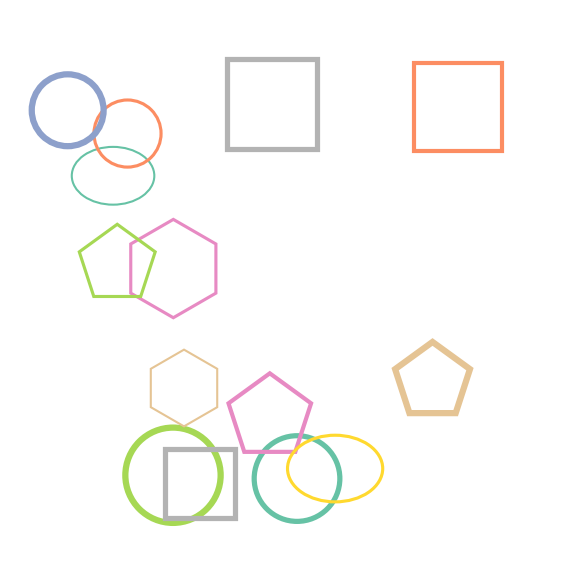[{"shape": "circle", "thickness": 2.5, "radius": 0.37, "center": [0.514, 0.17]}, {"shape": "oval", "thickness": 1, "radius": 0.36, "center": [0.196, 0.695]}, {"shape": "square", "thickness": 2, "radius": 0.38, "center": [0.793, 0.814]}, {"shape": "circle", "thickness": 1.5, "radius": 0.29, "center": [0.221, 0.768]}, {"shape": "circle", "thickness": 3, "radius": 0.31, "center": [0.117, 0.808]}, {"shape": "pentagon", "thickness": 2, "radius": 0.38, "center": [0.467, 0.278]}, {"shape": "hexagon", "thickness": 1.5, "radius": 0.43, "center": [0.3, 0.534]}, {"shape": "pentagon", "thickness": 1.5, "radius": 0.35, "center": [0.203, 0.542]}, {"shape": "circle", "thickness": 3, "radius": 0.41, "center": [0.3, 0.176]}, {"shape": "oval", "thickness": 1.5, "radius": 0.41, "center": [0.58, 0.188]}, {"shape": "pentagon", "thickness": 3, "radius": 0.34, "center": [0.749, 0.339]}, {"shape": "hexagon", "thickness": 1, "radius": 0.33, "center": [0.319, 0.327]}, {"shape": "square", "thickness": 2.5, "radius": 0.3, "center": [0.346, 0.162]}, {"shape": "square", "thickness": 2.5, "radius": 0.39, "center": [0.471, 0.819]}]